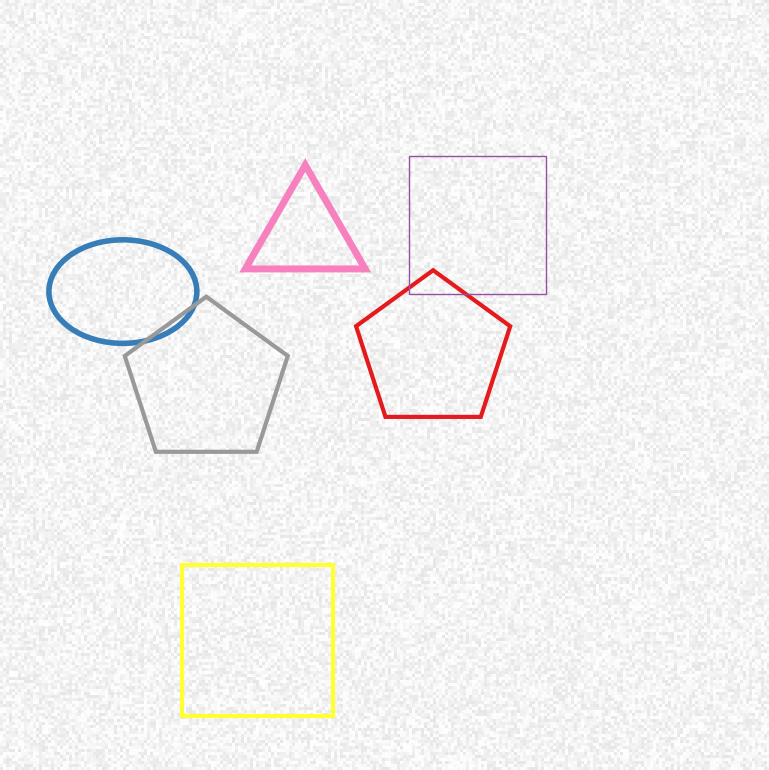[{"shape": "pentagon", "thickness": 1.5, "radius": 0.53, "center": [0.563, 0.544]}, {"shape": "oval", "thickness": 2, "radius": 0.48, "center": [0.16, 0.621]}, {"shape": "square", "thickness": 0.5, "radius": 0.45, "center": [0.62, 0.708]}, {"shape": "square", "thickness": 1.5, "radius": 0.49, "center": [0.334, 0.168]}, {"shape": "triangle", "thickness": 2.5, "radius": 0.45, "center": [0.396, 0.696]}, {"shape": "pentagon", "thickness": 1.5, "radius": 0.56, "center": [0.268, 0.503]}]